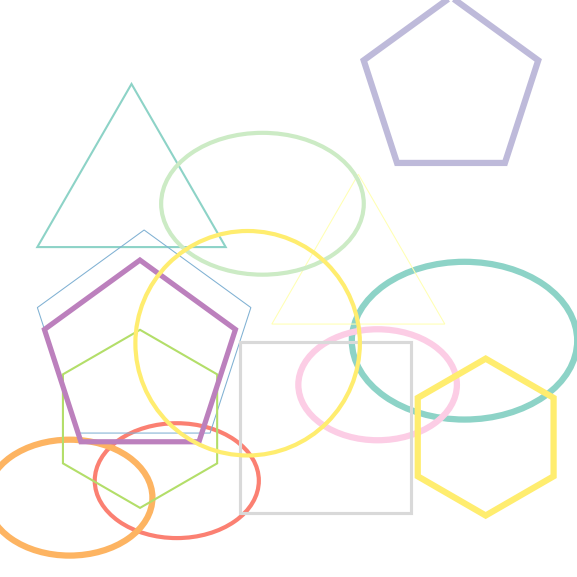[{"shape": "triangle", "thickness": 1, "radius": 0.94, "center": [0.228, 0.665]}, {"shape": "oval", "thickness": 3, "radius": 0.98, "center": [0.804, 0.409]}, {"shape": "triangle", "thickness": 0.5, "radius": 0.86, "center": [0.62, 0.524]}, {"shape": "pentagon", "thickness": 3, "radius": 0.79, "center": [0.781, 0.846]}, {"shape": "oval", "thickness": 2, "radius": 0.71, "center": [0.306, 0.167]}, {"shape": "pentagon", "thickness": 0.5, "radius": 0.97, "center": [0.25, 0.406]}, {"shape": "oval", "thickness": 3, "radius": 0.72, "center": [0.121, 0.137]}, {"shape": "hexagon", "thickness": 1, "radius": 0.77, "center": [0.243, 0.274]}, {"shape": "oval", "thickness": 3, "radius": 0.69, "center": [0.654, 0.333]}, {"shape": "square", "thickness": 1.5, "radius": 0.74, "center": [0.563, 0.259]}, {"shape": "pentagon", "thickness": 2.5, "radius": 0.87, "center": [0.242, 0.375]}, {"shape": "oval", "thickness": 2, "radius": 0.88, "center": [0.454, 0.646]}, {"shape": "hexagon", "thickness": 3, "radius": 0.68, "center": [0.841, 0.242]}, {"shape": "circle", "thickness": 2, "radius": 0.97, "center": [0.429, 0.405]}]